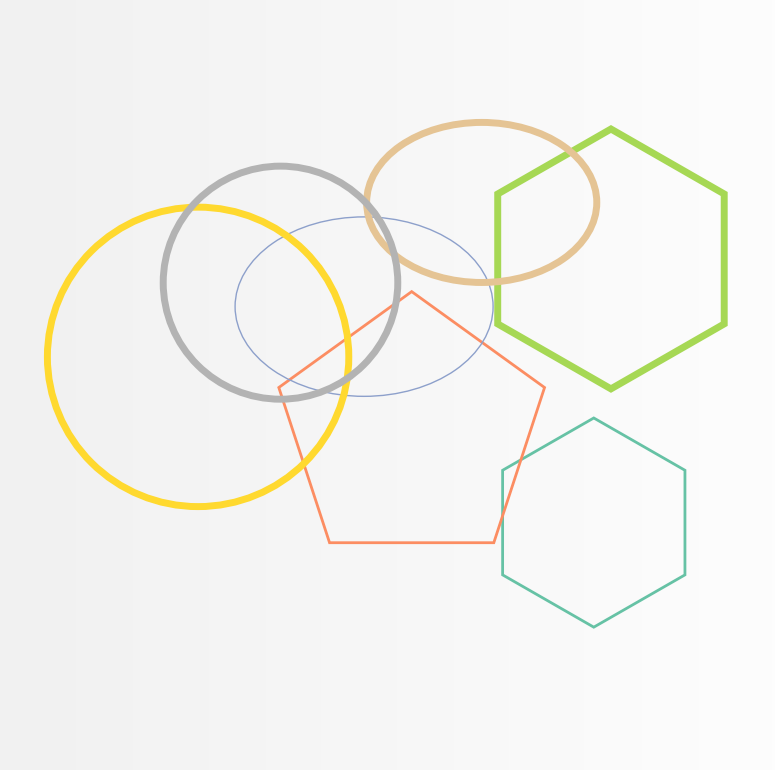[{"shape": "hexagon", "thickness": 1, "radius": 0.68, "center": [0.766, 0.321]}, {"shape": "pentagon", "thickness": 1, "radius": 0.9, "center": [0.531, 0.441]}, {"shape": "oval", "thickness": 0.5, "radius": 0.83, "center": [0.47, 0.602]}, {"shape": "hexagon", "thickness": 2.5, "radius": 0.84, "center": [0.788, 0.664]}, {"shape": "circle", "thickness": 2.5, "radius": 0.97, "center": [0.256, 0.537]}, {"shape": "oval", "thickness": 2.5, "radius": 0.74, "center": [0.622, 0.737]}, {"shape": "circle", "thickness": 2.5, "radius": 0.76, "center": [0.362, 0.633]}]